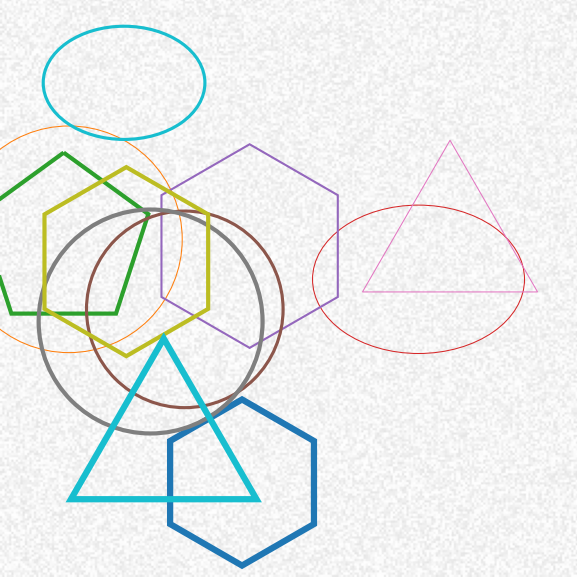[{"shape": "hexagon", "thickness": 3, "radius": 0.72, "center": [0.419, 0.164]}, {"shape": "circle", "thickness": 0.5, "radius": 0.98, "center": [0.119, 0.585]}, {"shape": "pentagon", "thickness": 2, "radius": 0.77, "center": [0.11, 0.581]}, {"shape": "oval", "thickness": 0.5, "radius": 0.92, "center": [0.725, 0.515]}, {"shape": "hexagon", "thickness": 1, "radius": 0.88, "center": [0.432, 0.573]}, {"shape": "circle", "thickness": 1.5, "radius": 0.85, "center": [0.32, 0.463]}, {"shape": "triangle", "thickness": 0.5, "radius": 0.88, "center": [0.779, 0.581]}, {"shape": "circle", "thickness": 2, "radius": 0.97, "center": [0.261, 0.442]}, {"shape": "hexagon", "thickness": 2, "radius": 0.82, "center": [0.219, 0.546]}, {"shape": "oval", "thickness": 1.5, "radius": 0.7, "center": [0.215, 0.856]}, {"shape": "triangle", "thickness": 3, "radius": 0.93, "center": [0.284, 0.227]}]